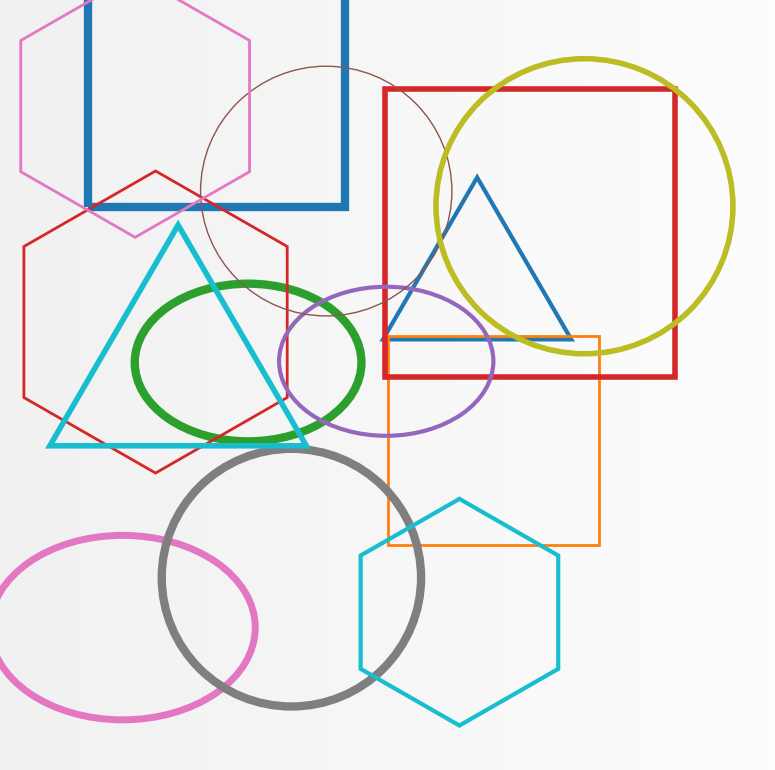[{"shape": "triangle", "thickness": 1.5, "radius": 0.7, "center": [0.616, 0.629]}, {"shape": "square", "thickness": 3, "radius": 0.83, "center": [0.279, 0.897]}, {"shape": "square", "thickness": 1, "radius": 0.68, "center": [0.637, 0.428]}, {"shape": "oval", "thickness": 3, "radius": 0.73, "center": [0.32, 0.529]}, {"shape": "hexagon", "thickness": 1, "radius": 0.98, "center": [0.201, 0.582]}, {"shape": "square", "thickness": 2, "radius": 0.93, "center": [0.684, 0.698]}, {"shape": "oval", "thickness": 1.5, "radius": 0.69, "center": [0.498, 0.531]}, {"shape": "circle", "thickness": 0.5, "radius": 0.81, "center": [0.421, 0.752]}, {"shape": "oval", "thickness": 2.5, "radius": 0.86, "center": [0.158, 0.185]}, {"shape": "hexagon", "thickness": 1, "radius": 0.85, "center": [0.174, 0.862]}, {"shape": "circle", "thickness": 3, "radius": 0.84, "center": [0.376, 0.25]}, {"shape": "circle", "thickness": 2, "radius": 0.96, "center": [0.754, 0.732]}, {"shape": "hexagon", "thickness": 1.5, "radius": 0.74, "center": [0.593, 0.205]}, {"shape": "triangle", "thickness": 2, "radius": 0.96, "center": [0.23, 0.517]}]